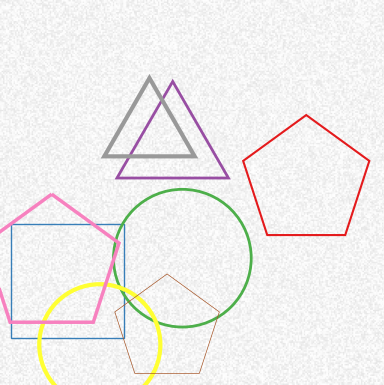[{"shape": "pentagon", "thickness": 1.5, "radius": 0.86, "center": [0.795, 0.529]}, {"shape": "square", "thickness": 1, "radius": 0.74, "center": [0.176, 0.27]}, {"shape": "circle", "thickness": 2, "radius": 0.89, "center": [0.474, 0.329]}, {"shape": "triangle", "thickness": 2, "radius": 0.84, "center": [0.449, 0.621]}, {"shape": "circle", "thickness": 3, "radius": 0.79, "center": [0.259, 0.105]}, {"shape": "pentagon", "thickness": 0.5, "radius": 0.71, "center": [0.434, 0.146]}, {"shape": "pentagon", "thickness": 2.5, "radius": 0.92, "center": [0.134, 0.312]}, {"shape": "triangle", "thickness": 3, "radius": 0.68, "center": [0.388, 0.662]}]